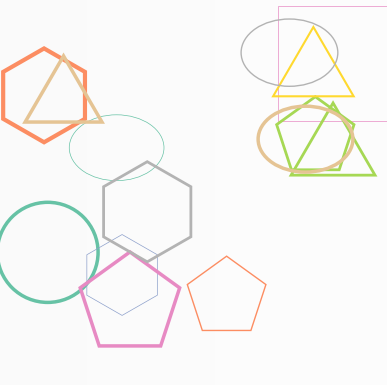[{"shape": "circle", "thickness": 2.5, "radius": 0.65, "center": [0.123, 0.345]}, {"shape": "oval", "thickness": 0.5, "radius": 0.61, "center": [0.301, 0.616]}, {"shape": "hexagon", "thickness": 3, "radius": 0.61, "center": [0.114, 0.752]}, {"shape": "pentagon", "thickness": 1, "radius": 0.53, "center": [0.585, 0.228]}, {"shape": "hexagon", "thickness": 0.5, "radius": 0.53, "center": [0.315, 0.286]}, {"shape": "square", "thickness": 0.5, "radius": 0.75, "center": [0.868, 0.835]}, {"shape": "pentagon", "thickness": 2.5, "radius": 0.67, "center": [0.335, 0.211]}, {"shape": "pentagon", "thickness": 2, "radius": 0.52, "center": [0.814, 0.644]}, {"shape": "triangle", "thickness": 2, "radius": 0.63, "center": [0.859, 0.608]}, {"shape": "triangle", "thickness": 1.5, "radius": 0.6, "center": [0.809, 0.81]}, {"shape": "triangle", "thickness": 2.5, "radius": 0.57, "center": [0.164, 0.74]}, {"shape": "oval", "thickness": 2.5, "radius": 0.61, "center": [0.788, 0.639]}, {"shape": "oval", "thickness": 1, "radius": 0.62, "center": [0.747, 0.863]}, {"shape": "hexagon", "thickness": 2, "radius": 0.65, "center": [0.38, 0.45]}]